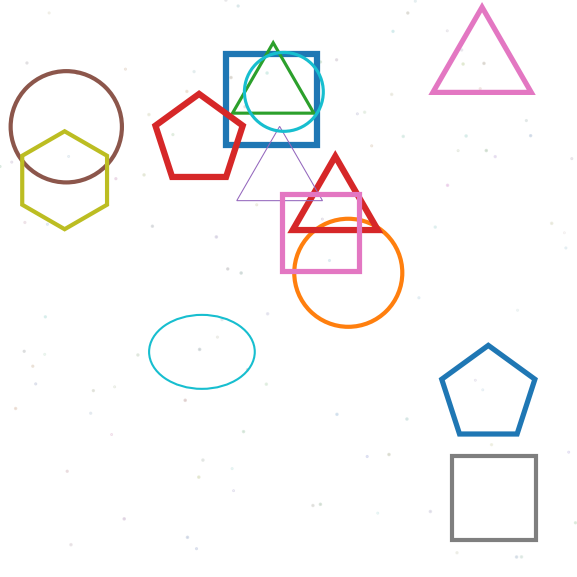[{"shape": "square", "thickness": 3, "radius": 0.39, "center": [0.47, 0.827]}, {"shape": "pentagon", "thickness": 2.5, "radius": 0.42, "center": [0.846, 0.316]}, {"shape": "circle", "thickness": 2, "radius": 0.47, "center": [0.603, 0.527]}, {"shape": "triangle", "thickness": 1.5, "radius": 0.41, "center": [0.473, 0.844]}, {"shape": "pentagon", "thickness": 3, "radius": 0.4, "center": [0.345, 0.757]}, {"shape": "triangle", "thickness": 3, "radius": 0.43, "center": [0.581, 0.643]}, {"shape": "triangle", "thickness": 0.5, "radius": 0.43, "center": [0.484, 0.695]}, {"shape": "circle", "thickness": 2, "radius": 0.48, "center": [0.115, 0.78]}, {"shape": "triangle", "thickness": 2.5, "radius": 0.49, "center": [0.835, 0.888]}, {"shape": "square", "thickness": 2.5, "radius": 0.33, "center": [0.554, 0.597]}, {"shape": "square", "thickness": 2, "radius": 0.37, "center": [0.855, 0.137]}, {"shape": "hexagon", "thickness": 2, "radius": 0.42, "center": [0.112, 0.687]}, {"shape": "circle", "thickness": 1.5, "radius": 0.34, "center": [0.492, 0.84]}, {"shape": "oval", "thickness": 1, "radius": 0.46, "center": [0.35, 0.39]}]